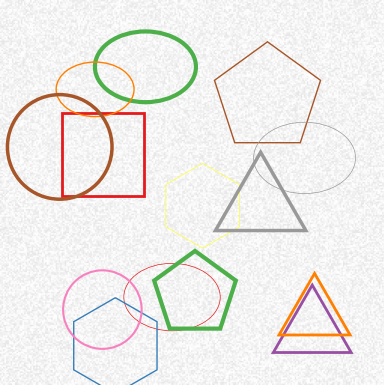[{"shape": "square", "thickness": 2, "radius": 0.54, "center": [0.268, 0.599]}, {"shape": "oval", "thickness": 0.5, "radius": 0.63, "center": [0.447, 0.228]}, {"shape": "hexagon", "thickness": 1, "radius": 0.62, "center": [0.3, 0.102]}, {"shape": "oval", "thickness": 3, "radius": 0.66, "center": [0.378, 0.826]}, {"shape": "pentagon", "thickness": 3, "radius": 0.56, "center": [0.507, 0.237]}, {"shape": "triangle", "thickness": 2, "radius": 0.58, "center": [0.811, 0.143]}, {"shape": "oval", "thickness": 1, "radius": 0.51, "center": [0.247, 0.768]}, {"shape": "triangle", "thickness": 2, "radius": 0.53, "center": [0.817, 0.183]}, {"shape": "hexagon", "thickness": 0.5, "radius": 0.55, "center": [0.526, 0.466]}, {"shape": "circle", "thickness": 2.5, "radius": 0.68, "center": [0.155, 0.618]}, {"shape": "pentagon", "thickness": 1, "radius": 0.72, "center": [0.695, 0.747]}, {"shape": "circle", "thickness": 1.5, "radius": 0.51, "center": [0.266, 0.196]}, {"shape": "oval", "thickness": 0.5, "radius": 0.66, "center": [0.791, 0.59]}, {"shape": "triangle", "thickness": 2.5, "radius": 0.68, "center": [0.677, 0.469]}]